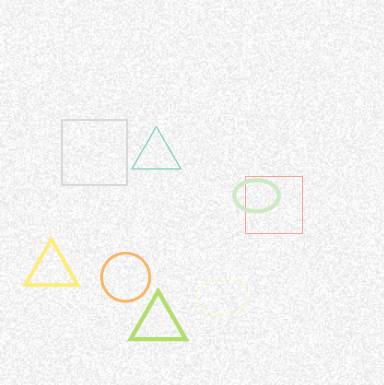[{"shape": "triangle", "thickness": 1, "radius": 0.37, "center": [0.406, 0.598]}, {"shape": "oval", "thickness": 0.5, "radius": 0.33, "center": [0.577, 0.228]}, {"shape": "square", "thickness": 0.5, "radius": 0.37, "center": [0.711, 0.469]}, {"shape": "circle", "thickness": 2, "radius": 0.31, "center": [0.326, 0.28]}, {"shape": "triangle", "thickness": 3, "radius": 0.41, "center": [0.411, 0.16]}, {"shape": "square", "thickness": 1.5, "radius": 0.42, "center": [0.245, 0.605]}, {"shape": "oval", "thickness": 3, "radius": 0.29, "center": [0.666, 0.492]}, {"shape": "triangle", "thickness": 2.5, "radius": 0.39, "center": [0.134, 0.299]}]